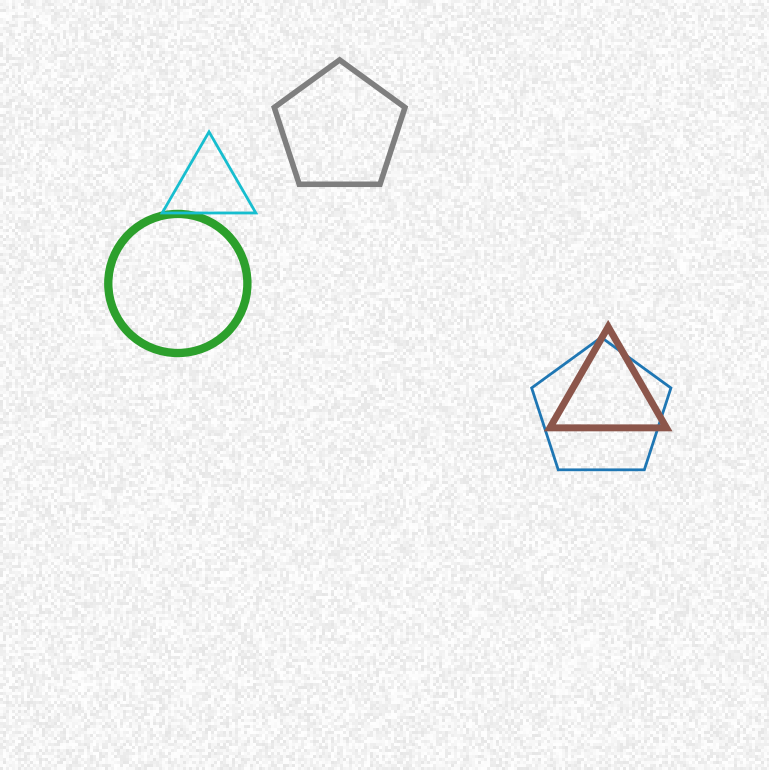[{"shape": "pentagon", "thickness": 1, "radius": 0.48, "center": [0.781, 0.467]}, {"shape": "circle", "thickness": 3, "radius": 0.45, "center": [0.231, 0.632]}, {"shape": "triangle", "thickness": 2.5, "radius": 0.44, "center": [0.79, 0.488]}, {"shape": "pentagon", "thickness": 2, "radius": 0.45, "center": [0.441, 0.833]}, {"shape": "triangle", "thickness": 1, "radius": 0.35, "center": [0.271, 0.759]}]